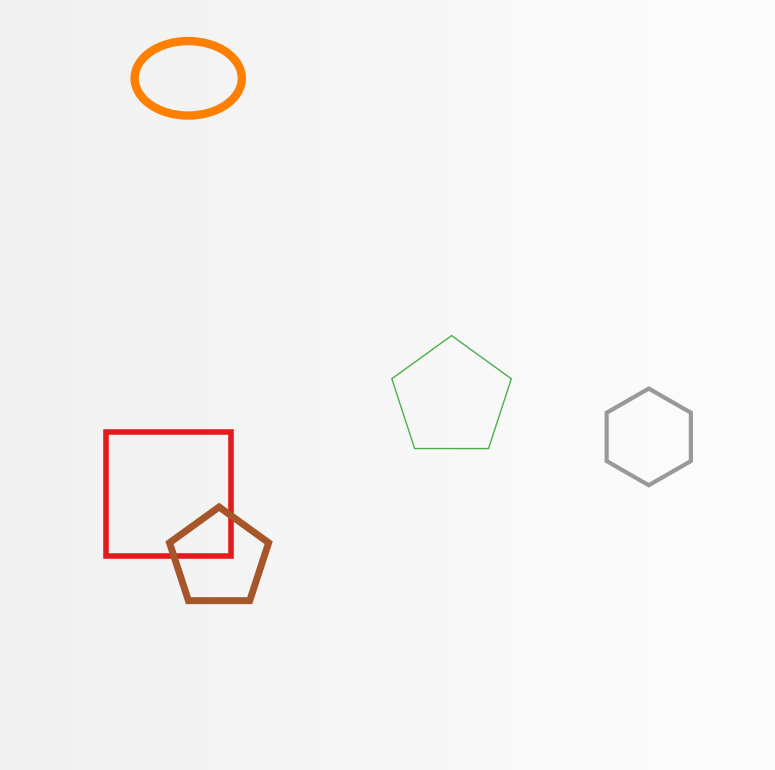[{"shape": "square", "thickness": 2, "radius": 0.4, "center": [0.217, 0.359]}, {"shape": "pentagon", "thickness": 0.5, "radius": 0.41, "center": [0.583, 0.483]}, {"shape": "oval", "thickness": 3, "radius": 0.35, "center": [0.243, 0.898]}, {"shape": "pentagon", "thickness": 2.5, "radius": 0.34, "center": [0.283, 0.274]}, {"shape": "hexagon", "thickness": 1.5, "radius": 0.31, "center": [0.837, 0.433]}]